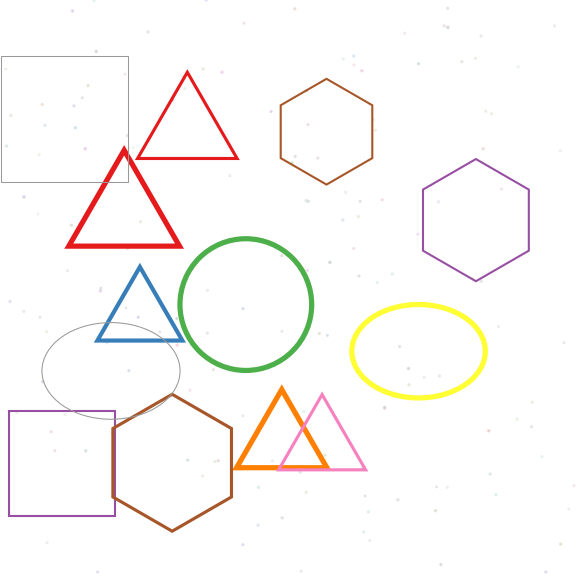[{"shape": "triangle", "thickness": 1.5, "radius": 0.5, "center": [0.324, 0.774]}, {"shape": "triangle", "thickness": 2.5, "radius": 0.55, "center": [0.215, 0.628]}, {"shape": "triangle", "thickness": 2, "radius": 0.43, "center": [0.242, 0.452]}, {"shape": "circle", "thickness": 2.5, "radius": 0.57, "center": [0.426, 0.472]}, {"shape": "square", "thickness": 1, "radius": 0.46, "center": [0.107, 0.197]}, {"shape": "hexagon", "thickness": 1, "radius": 0.53, "center": [0.824, 0.618]}, {"shape": "triangle", "thickness": 2.5, "radius": 0.45, "center": [0.488, 0.234]}, {"shape": "oval", "thickness": 2.5, "radius": 0.58, "center": [0.725, 0.391]}, {"shape": "hexagon", "thickness": 1, "radius": 0.46, "center": [0.565, 0.771]}, {"shape": "hexagon", "thickness": 1.5, "radius": 0.59, "center": [0.298, 0.198]}, {"shape": "triangle", "thickness": 1.5, "radius": 0.43, "center": [0.558, 0.229]}, {"shape": "square", "thickness": 0.5, "radius": 0.55, "center": [0.112, 0.793]}, {"shape": "oval", "thickness": 0.5, "radius": 0.6, "center": [0.192, 0.357]}]